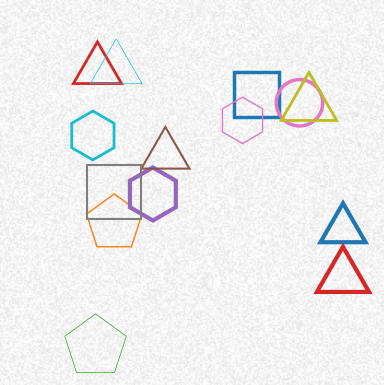[{"shape": "square", "thickness": 2.5, "radius": 0.29, "center": [0.666, 0.753]}, {"shape": "triangle", "thickness": 3, "radius": 0.34, "center": [0.891, 0.405]}, {"shape": "pentagon", "thickness": 1, "radius": 0.38, "center": [0.297, 0.42]}, {"shape": "pentagon", "thickness": 0.5, "radius": 0.42, "center": [0.248, 0.101]}, {"shape": "triangle", "thickness": 3, "radius": 0.39, "center": [0.891, 0.281]}, {"shape": "triangle", "thickness": 2, "radius": 0.36, "center": [0.253, 0.819]}, {"shape": "hexagon", "thickness": 3, "radius": 0.34, "center": [0.397, 0.496]}, {"shape": "triangle", "thickness": 1.5, "radius": 0.36, "center": [0.43, 0.598]}, {"shape": "hexagon", "thickness": 1, "radius": 0.3, "center": [0.63, 0.687]}, {"shape": "circle", "thickness": 2.5, "radius": 0.3, "center": [0.778, 0.733]}, {"shape": "square", "thickness": 1.5, "radius": 0.35, "center": [0.296, 0.502]}, {"shape": "triangle", "thickness": 2, "radius": 0.42, "center": [0.803, 0.729]}, {"shape": "triangle", "thickness": 0.5, "radius": 0.39, "center": [0.302, 0.822]}, {"shape": "hexagon", "thickness": 2, "radius": 0.32, "center": [0.241, 0.648]}]